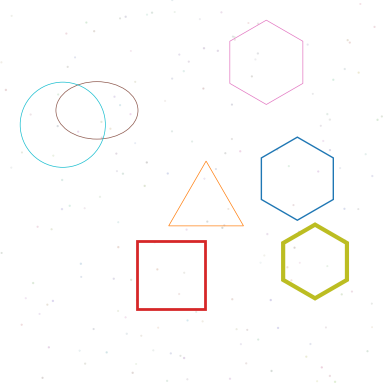[{"shape": "hexagon", "thickness": 1, "radius": 0.54, "center": [0.772, 0.536]}, {"shape": "triangle", "thickness": 0.5, "radius": 0.56, "center": [0.535, 0.469]}, {"shape": "square", "thickness": 2, "radius": 0.44, "center": [0.444, 0.286]}, {"shape": "oval", "thickness": 0.5, "radius": 0.53, "center": [0.252, 0.713]}, {"shape": "hexagon", "thickness": 0.5, "radius": 0.55, "center": [0.692, 0.838]}, {"shape": "hexagon", "thickness": 3, "radius": 0.48, "center": [0.818, 0.321]}, {"shape": "circle", "thickness": 0.5, "radius": 0.55, "center": [0.163, 0.676]}]